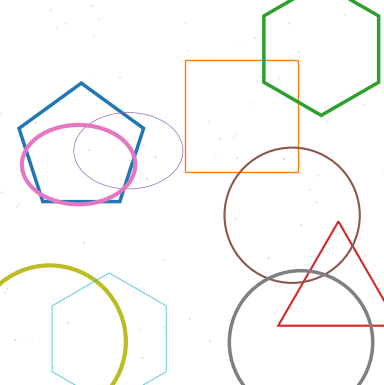[{"shape": "pentagon", "thickness": 2.5, "radius": 0.85, "center": [0.211, 0.614]}, {"shape": "square", "thickness": 1, "radius": 0.73, "center": [0.627, 0.698]}, {"shape": "hexagon", "thickness": 2.5, "radius": 0.86, "center": [0.834, 0.872]}, {"shape": "triangle", "thickness": 1.5, "radius": 0.9, "center": [0.879, 0.244]}, {"shape": "oval", "thickness": 0.5, "radius": 0.71, "center": [0.333, 0.608]}, {"shape": "circle", "thickness": 1.5, "radius": 0.88, "center": [0.759, 0.441]}, {"shape": "oval", "thickness": 3, "radius": 0.74, "center": [0.204, 0.572]}, {"shape": "circle", "thickness": 2.5, "radius": 0.93, "center": [0.782, 0.111]}, {"shape": "circle", "thickness": 3, "radius": 0.99, "center": [0.129, 0.113]}, {"shape": "hexagon", "thickness": 0.5, "radius": 0.86, "center": [0.283, 0.12]}]